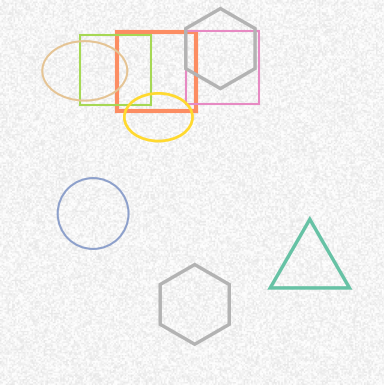[{"shape": "triangle", "thickness": 2.5, "radius": 0.59, "center": [0.805, 0.312]}, {"shape": "square", "thickness": 3, "radius": 0.51, "center": [0.406, 0.814]}, {"shape": "circle", "thickness": 1.5, "radius": 0.46, "center": [0.242, 0.445]}, {"shape": "square", "thickness": 1.5, "radius": 0.47, "center": [0.577, 0.826]}, {"shape": "square", "thickness": 1.5, "radius": 0.46, "center": [0.3, 0.818]}, {"shape": "oval", "thickness": 2, "radius": 0.44, "center": [0.411, 0.696]}, {"shape": "oval", "thickness": 1.5, "radius": 0.55, "center": [0.22, 0.816]}, {"shape": "hexagon", "thickness": 2.5, "radius": 0.52, "center": [0.573, 0.874]}, {"shape": "hexagon", "thickness": 2.5, "radius": 0.52, "center": [0.506, 0.209]}]